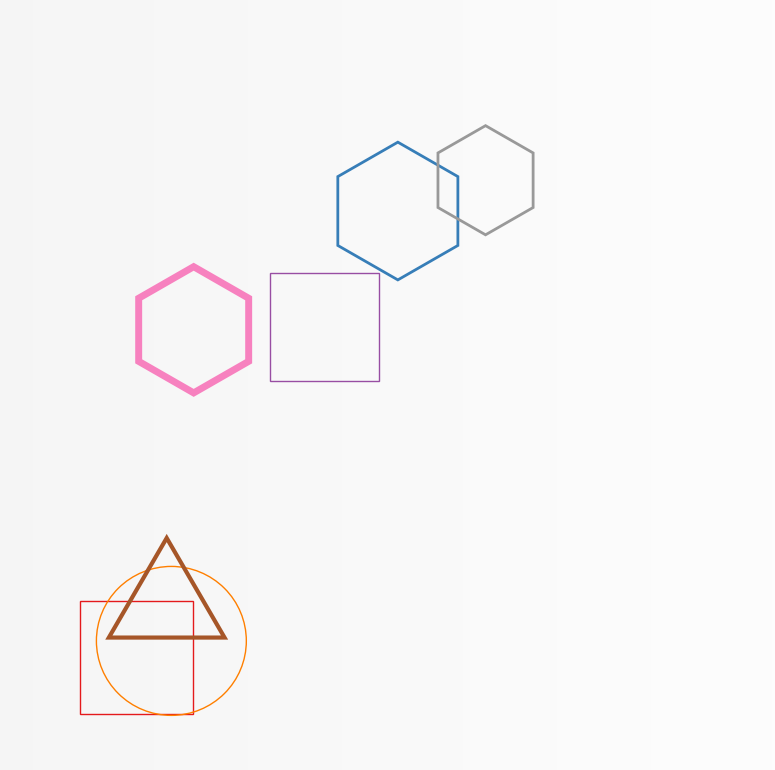[{"shape": "square", "thickness": 0.5, "radius": 0.37, "center": [0.176, 0.146]}, {"shape": "hexagon", "thickness": 1, "radius": 0.45, "center": [0.513, 0.726]}, {"shape": "square", "thickness": 0.5, "radius": 0.35, "center": [0.418, 0.575]}, {"shape": "circle", "thickness": 0.5, "radius": 0.48, "center": [0.221, 0.168]}, {"shape": "triangle", "thickness": 1.5, "radius": 0.43, "center": [0.215, 0.215]}, {"shape": "hexagon", "thickness": 2.5, "radius": 0.41, "center": [0.25, 0.572]}, {"shape": "hexagon", "thickness": 1, "radius": 0.35, "center": [0.627, 0.766]}]